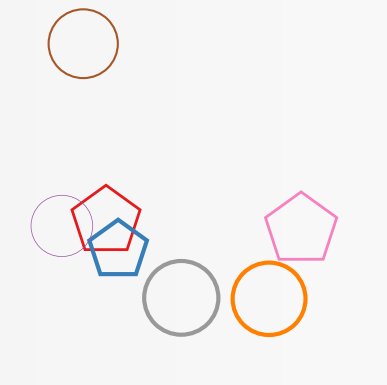[{"shape": "pentagon", "thickness": 2, "radius": 0.46, "center": [0.274, 0.426]}, {"shape": "pentagon", "thickness": 3, "radius": 0.39, "center": [0.305, 0.351]}, {"shape": "circle", "thickness": 0.5, "radius": 0.4, "center": [0.16, 0.413]}, {"shape": "circle", "thickness": 3, "radius": 0.47, "center": [0.694, 0.224]}, {"shape": "circle", "thickness": 1.5, "radius": 0.45, "center": [0.215, 0.886]}, {"shape": "pentagon", "thickness": 2, "radius": 0.48, "center": [0.777, 0.405]}, {"shape": "circle", "thickness": 3, "radius": 0.48, "center": [0.468, 0.226]}]